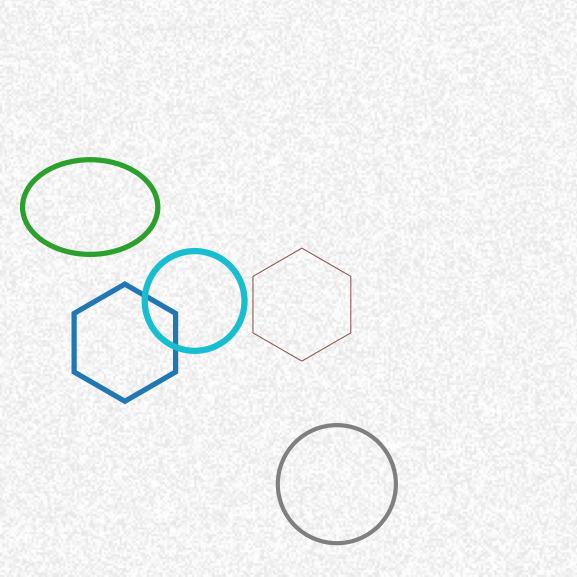[{"shape": "hexagon", "thickness": 2.5, "radius": 0.51, "center": [0.216, 0.406]}, {"shape": "oval", "thickness": 2.5, "radius": 0.59, "center": [0.156, 0.641]}, {"shape": "hexagon", "thickness": 0.5, "radius": 0.49, "center": [0.523, 0.472]}, {"shape": "circle", "thickness": 2, "radius": 0.51, "center": [0.583, 0.161]}, {"shape": "circle", "thickness": 3, "radius": 0.43, "center": [0.337, 0.478]}]